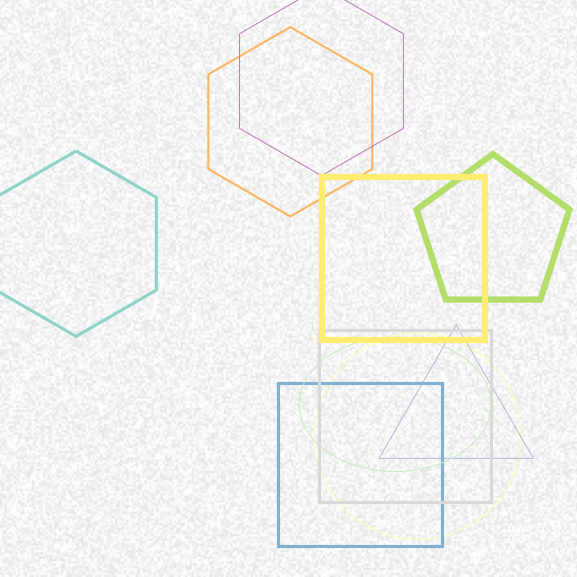[{"shape": "hexagon", "thickness": 1.5, "radius": 0.8, "center": [0.132, 0.577]}, {"shape": "circle", "thickness": 0.5, "radius": 0.89, "center": [0.723, 0.244]}, {"shape": "triangle", "thickness": 0.5, "radius": 0.77, "center": [0.79, 0.283]}, {"shape": "square", "thickness": 1.5, "radius": 0.71, "center": [0.623, 0.195]}, {"shape": "hexagon", "thickness": 1, "radius": 0.82, "center": [0.503, 0.788]}, {"shape": "pentagon", "thickness": 3, "radius": 0.7, "center": [0.854, 0.593]}, {"shape": "square", "thickness": 1.5, "radius": 0.75, "center": [0.701, 0.279]}, {"shape": "hexagon", "thickness": 0.5, "radius": 0.82, "center": [0.557, 0.859]}, {"shape": "oval", "thickness": 0.5, "radius": 0.83, "center": [0.684, 0.299]}, {"shape": "square", "thickness": 3, "radius": 0.71, "center": [0.699, 0.551]}]